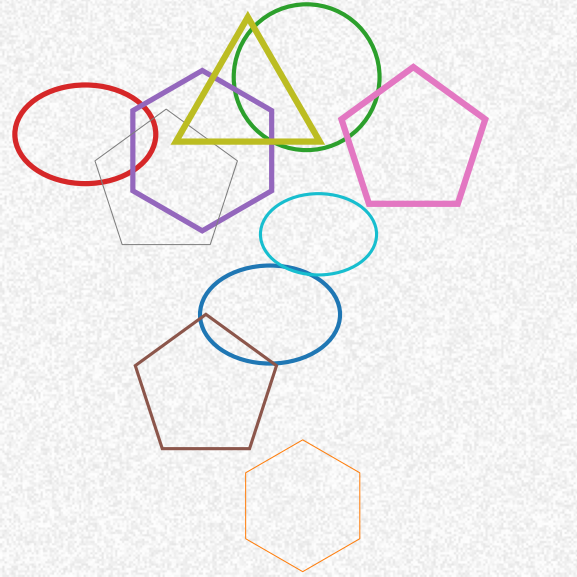[{"shape": "oval", "thickness": 2, "radius": 0.61, "center": [0.468, 0.454]}, {"shape": "hexagon", "thickness": 0.5, "radius": 0.57, "center": [0.524, 0.123]}, {"shape": "circle", "thickness": 2, "radius": 0.63, "center": [0.531, 0.865]}, {"shape": "oval", "thickness": 2.5, "radius": 0.61, "center": [0.148, 0.767]}, {"shape": "hexagon", "thickness": 2.5, "radius": 0.69, "center": [0.35, 0.738]}, {"shape": "pentagon", "thickness": 1.5, "radius": 0.64, "center": [0.357, 0.326]}, {"shape": "pentagon", "thickness": 3, "radius": 0.65, "center": [0.716, 0.752]}, {"shape": "pentagon", "thickness": 0.5, "radius": 0.65, "center": [0.288, 0.681]}, {"shape": "triangle", "thickness": 3, "radius": 0.72, "center": [0.429, 0.826]}, {"shape": "oval", "thickness": 1.5, "radius": 0.5, "center": [0.552, 0.593]}]